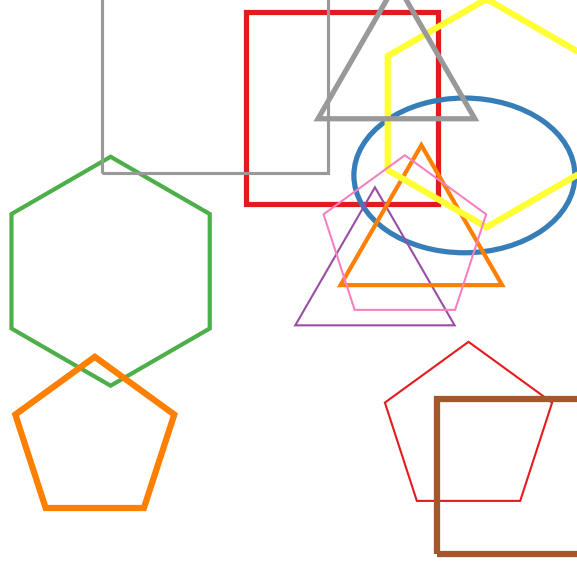[{"shape": "pentagon", "thickness": 1, "radius": 0.76, "center": [0.811, 0.255]}, {"shape": "square", "thickness": 2.5, "radius": 0.83, "center": [0.592, 0.813]}, {"shape": "oval", "thickness": 2.5, "radius": 0.96, "center": [0.804, 0.695]}, {"shape": "hexagon", "thickness": 2, "radius": 0.99, "center": [0.192, 0.529]}, {"shape": "triangle", "thickness": 1, "radius": 0.8, "center": [0.649, 0.515]}, {"shape": "pentagon", "thickness": 3, "radius": 0.72, "center": [0.164, 0.237]}, {"shape": "triangle", "thickness": 2, "radius": 0.81, "center": [0.73, 0.586]}, {"shape": "hexagon", "thickness": 3, "radius": 0.99, "center": [0.843, 0.803]}, {"shape": "square", "thickness": 3, "radius": 0.67, "center": [0.891, 0.175]}, {"shape": "pentagon", "thickness": 1, "radius": 0.74, "center": [0.701, 0.582]}, {"shape": "square", "thickness": 1.5, "radius": 0.98, "center": [0.372, 0.895]}, {"shape": "triangle", "thickness": 2.5, "radius": 0.78, "center": [0.686, 0.872]}]